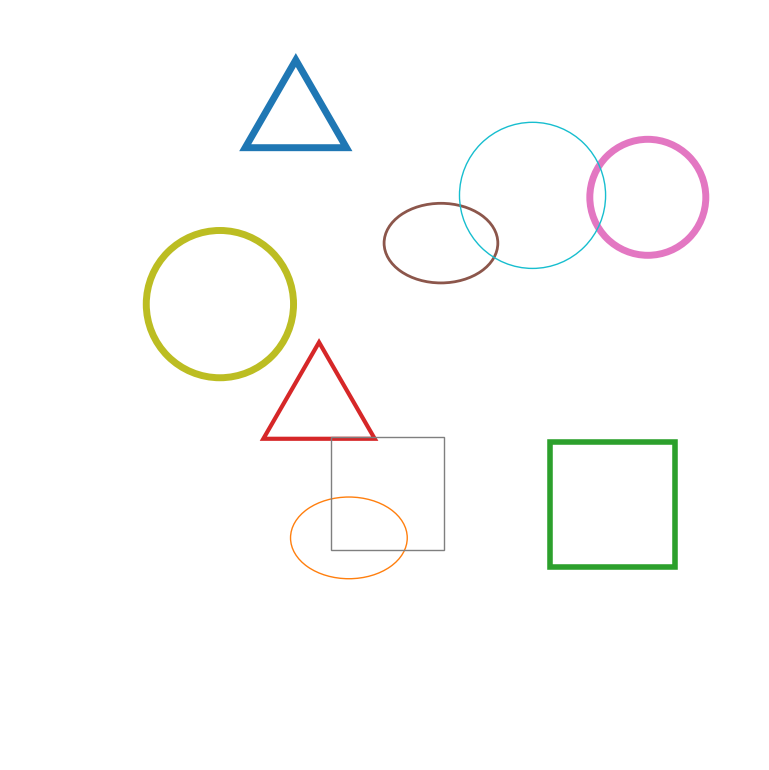[{"shape": "triangle", "thickness": 2.5, "radius": 0.38, "center": [0.384, 0.846]}, {"shape": "oval", "thickness": 0.5, "radius": 0.38, "center": [0.453, 0.301]}, {"shape": "square", "thickness": 2, "radius": 0.4, "center": [0.795, 0.344]}, {"shape": "triangle", "thickness": 1.5, "radius": 0.42, "center": [0.414, 0.472]}, {"shape": "oval", "thickness": 1, "radius": 0.37, "center": [0.573, 0.684]}, {"shape": "circle", "thickness": 2.5, "radius": 0.38, "center": [0.841, 0.744]}, {"shape": "square", "thickness": 0.5, "radius": 0.37, "center": [0.504, 0.359]}, {"shape": "circle", "thickness": 2.5, "radius": 0.48, "center": [0.286, 0.605]}, {"shape": "circle", "thickness": 0.5, "radius": 0.47, "center": [0.692, 0.746]}]